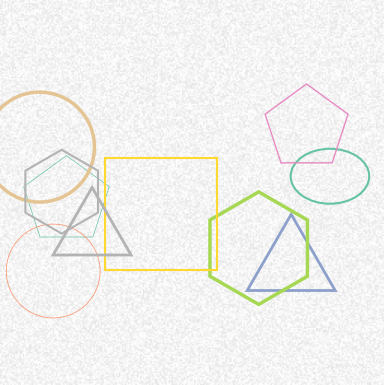[{"shape": "oval", "thickness": 1.5, "radius": 0.51, "center": [0.857, 0.542]}, {"shape": "pentagon", "thickness": 0.5, "radius": 0.58, "center": [0.173, 0.479]}, {"shape": "circle", "thickness": 0.5, "radius": 0.61, "center": [0.138, 0.296]}, {"shape": "triangle", "thickness": 2, "radius": 0.66, "center": [0.756, 0.311]}, {"shape": "pentagon", "thickness": 1, "radius": 0.57, "center": [0.796, 0.669]}, {"shape": "hexagon", "thickness": 2.5, "radius": 0.73, "center": [0.672, 0.355]}, {"shape": "square", "thickness": 1.5, "radius": 0.73, "center": [0.418, 0.444]}, {"shape": "circle", "thickness": 2.5, "radius": 0.71, "center": [0.103, 0.618]}, {"shape": "hexagon", "thickness": 1.5, "radius": 0.54, "center": [0.16, 0.502]}, {"shape": "triangle", "thickness": 2, "radius": 0.58, "center": [0.239, 0.396]}]